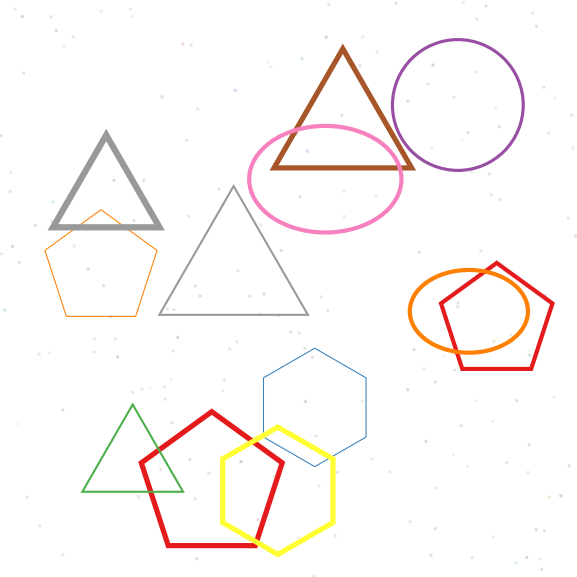[{"shape": "pentagon", "thickness": 2, "radius": 0.51, "center": [0.86, 0.442]}, {"shape": "pentagon", "thickness": 2.5, "radius": 0.64, "center": [0.367, 0.158]}, {"shape": "hexagon", "thickness": 0.5, "radius": 0.51, "center": [0.545, 0.294]}, {"shape": "triangle", "thickness": 1, "radius": 0.5, "center": [0.23, 0.198]}, {"shape": "circle", "thickness": 1.5, "radius": 0.57, "center": [0.793, 0.817]}, {"shape": "oval", "thickness": 2, "radius": 0.51, "center": [0.812, 0.46]}, {"shape": "pentagon", "thickness": 0.5, "radius": 0.51, "center": [0.175, 0.534]}, {"shape": "hexagon", "thickness": 2.5, "radius": 0.55, "center": [0.481, 0.149]}, {"shape": "triangle", "thickness": 2.5, "radius": 0.69, "center": [0.594, 0.777]}, {"shape": "oval", "thickness": 2, "radius": 0.66, "center": [0.563, 0.689]}, {"shape": "triangle", "thickness": 3, "radius": 0.53, "center": [0.184, 0.659]}, {"shape": "triangle", "thickness": 1, "radius": 0.74, "center": [0.405, 0.528]}]